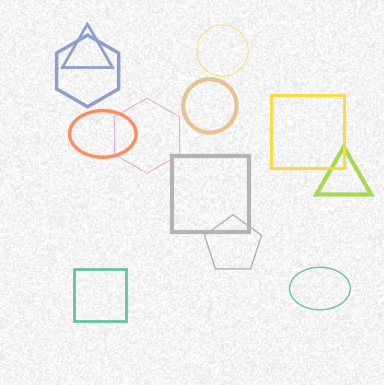[{"shape": "oval", "thickness": 1, "radius": 0.39, "center": [0.831, 0.251]}, {"shape": "square", "thickness": 2, "radius": 0.34, "center": [0.259, 0.234]}, {"shape": "oval", "thickness": 2.5, "radius": 0.43, "center": [0.267, 0.652]}, {"shape": "triangle", "thickness": 2, "radius": 0.38, "center": [0.227, 0.862]}, {"shape": "hexagon", "thickness": 2.5, "radius": 0.47, "center": [0.228, 0.816]}, {"shape": "hexagon", "thickness": 0.5, "radius": 0.49, "center": [0.382, 0.648]}, {"shape": "triangle", "thickness": 3, "radius": 0.41, "center": [0.893, 0.536]}, {"shape": "square", "thickness": 2, "radius": 0.47, "center": [0.798, 0.659]}, {"shape": "circle", "thickness": 0.5, "radius": 0.33, "center": [0.578, 0.869]}, {"shape": "circle", "thickness": 3, "radius": 0.35, "center": [0.545, 0.725]}, {"shape": "square", "thickness": 3, "radius": 0.5, "center": [0.547, 0.497]}, {"shape": "pentagon", "thickness": 1, "radius": 0.39, "center": [0.605, 0.364]}]